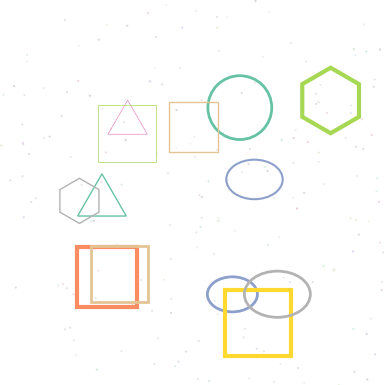[{"shape": "circle", "thickness": 2, "radius": 0.41, "center": [0.623, 0.72]}, {"shape": "triangle", "thickness": 1, "radius": 0.36, "center": [0.265, 0.475]}, {"shape": "square", "thickness": 3, "radius": 0.39, "center": [0.279, 0.282]}, {"shape": "oval", "thickness": 1.5, "radius": 0.37, "center": [0.661, 0.534]}, {"shape": "oval", "thickness": 2, "radius": 0.32, "center": [0.604, 0.235]}, {"shape": "triangle", "thickness": 0.5, "radius": 0.3, "center": [0.332, 0.681]}, {"shape": "hexagon", "thickness": 3, "radius": 0.43, "center": [0.859, 0.739]}, {"shape": "square", "thickness": 0.5, "radius": 0.37, "center": [0.329, 0.653]}, {"shape": "square", "thickness": 3, "radius": 0.43, "center": [0.671, 0.162]}, {"shape": "square", "thickness": 2, "radius": 0.36, "center": [0.31, 0.288]}, {"shape": "square", "thickness": 1, "radius": 0.32, "center": [0.503, 0.67]}, {"shape": "hexagon", "thickness": 1, "radius": 0.29, "center": [0.206, 0.478]}, {"shape": "oval", "thickness": 2, "radius": 0.43, "center": [0.72, 0.236]}]